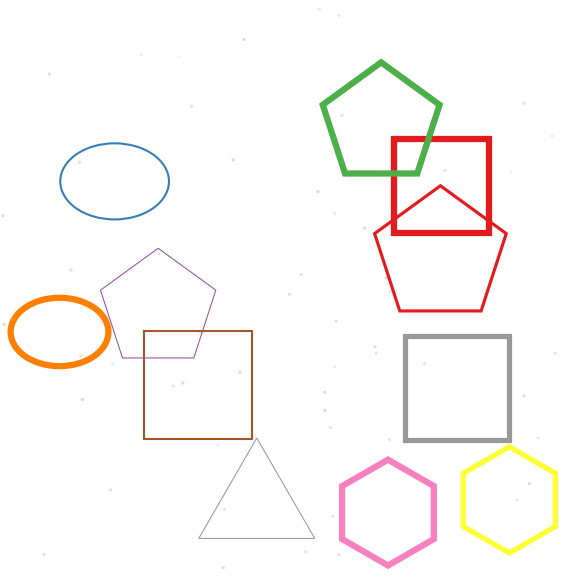[{"shape": "pentagon", "thickness": 1.5, "radius": 0.6, "center": [0.763, 0.558]}, {"shape": "square", "thickness": 3, "radius": 0.41, "center": [0.764, 0.677]}, {"shape": "oval", "thickness": 1, "radius": 0.47, "center": [0.198, 0.685]}, {"shape": "pentagon", "thickness": 3, "radius": 0.53, "center": [0.66, 0.785]}, {"shape": "pentagon", "thickness": 0.5, "radius": 0.53, "center": [0.274, 0.464]}, {"shape": "oval", "thickness": 3, "radius": 0.42, "center": [0.103, 0.424]}, {"shape": "hexagon", "thickness": 2.5, "radius": 0.46, "center": [0.882, 0.134]}, {"shape": "square", "thickness": 1, "radius": 0.47, "center": [0.342, 0.333]}, {"shape": "hexagon", "thickness": 3, "radius": 0.46, "center": [0.672, 0.112]}, {"shape": "square", "thickness": 2.5, "radius": 0.45, "center": [0.791, 0.328]}, {"shape": "triangle", "thickness": 0.5, "radius": 0.58, "center": [0.445, 0.125]}]